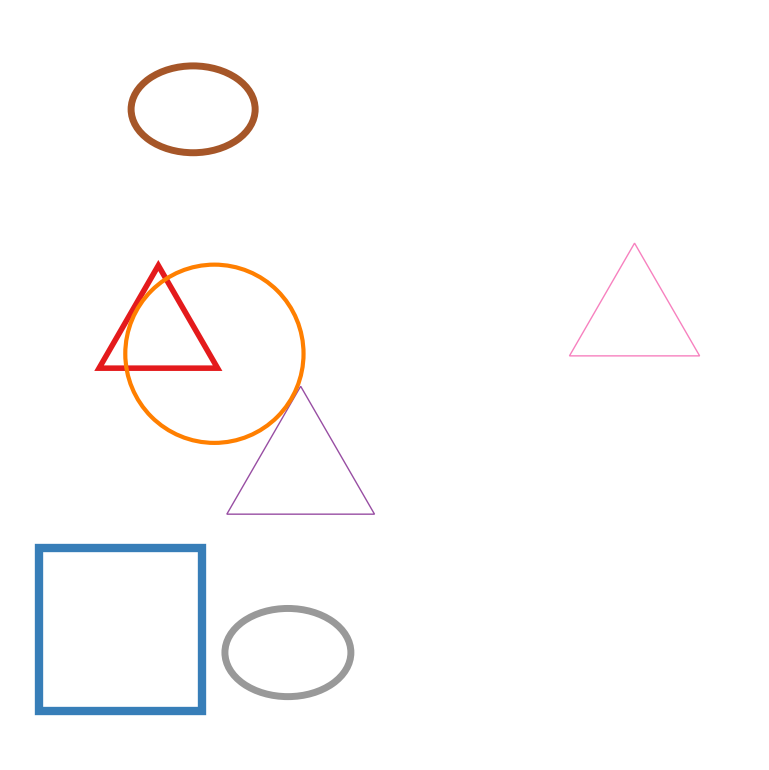[{"shape": "triangle", "thickness": 2, "radius": 0.44, "center": [0.206, 0.566]}, {"shape": "square", "thickness": 3, "radius": 0.53, "center": [0.157, 0.183]}, {"shape": "triangle", "thickness": 0.5, "radius": 0.55, "center": [0.39, 0.388]}, {"shape": "circle", "thickness": 1.5, "radius": 0.58, "center": [0.278, 0.541]}, {"shape": "oval", "thickness": 2.5, "radius": 0.4, "center": [0.251, 0.858]}, {"shape": "triangle", "thickness": 0.5, "radius": 0.49, "center": [0.824, 0.587]}, {"shape": "oval", "thickness": 2.5, "radius": 0.41, "center": [0.374, 0.153]}]